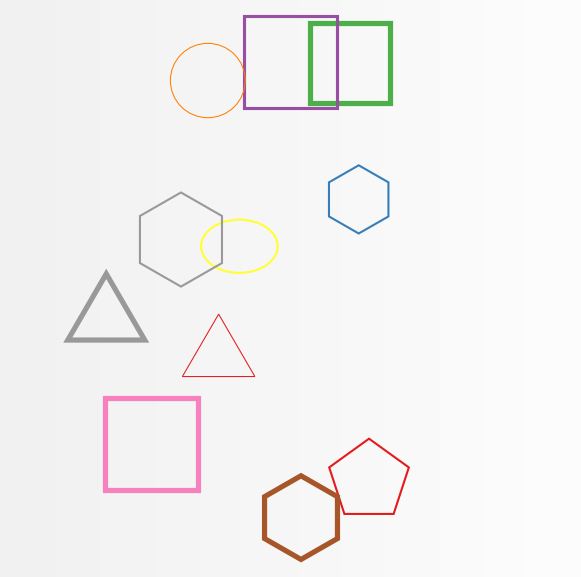[{"shape": "triangle", "thickness": 0.5, "radius": 0.36, "center": [0.376, 0.383]}, {"shape": "pentagon", "thickness": 1, "radius": 0.36, "center": [0.635, 0.167]}, {"shape": "hexagon", "thickness": 1, "radius": 0.3, "center": [0.617, 0.654]}, {"shape": "square", "thickness": 2.5, "radius": 0.34, "center": [0.602, 0.89]}, {"shape": "square", "thickness": 1.5, "radius": 0.4, "center": [0.5, 0.892]}, {"shape": "circle", "thickness": 0.5, "radius": 0.32, "center": [0.357, 0.86]}, {"shape": "oval", "thickness": 1, "radius": 0.33, "center": [0.412, 0.573]}, {"shape": "hexagon", "thickness": 2.5, "radius": 0.36, "center": [0.518, 0.103]}, {"shape": "square", "thickness": 2.5, "radius": 0.4, "center": [0.26, 0.231]}, {"shape": "triangle", "thickness": 2.5, "radius": 0.38, "center": [0.183, 0.449]}, {"shape": "hexagon", "thickness": 1, "radius": 0.41, "center": [0.311, 0.584]}]